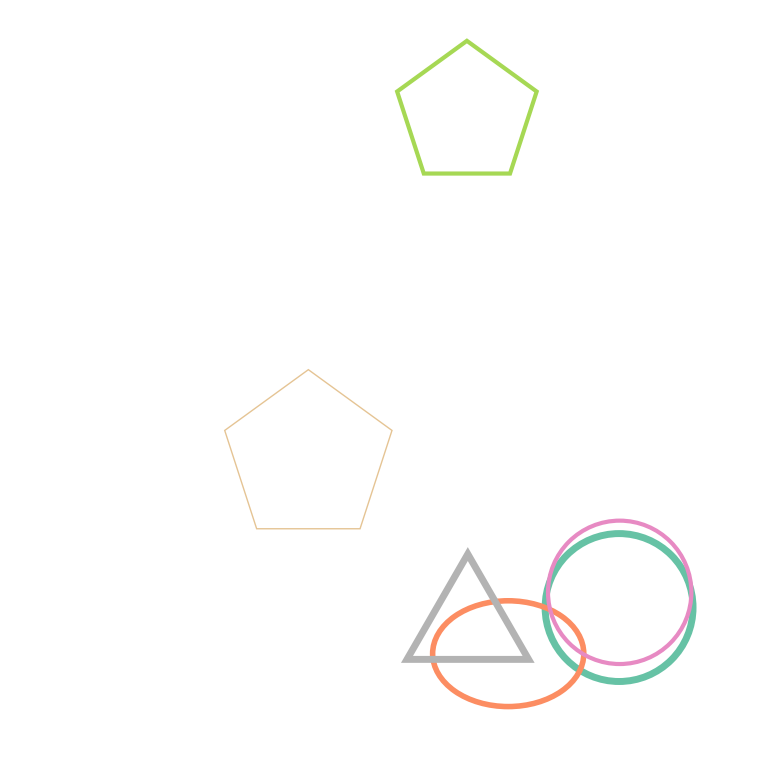[{"shape": "circle", "thickness": 2.5, "radius": 0.48, "center": [0.804, 0.211]}, {"shape": "oval", "thickness": 2, "radius": 0.49, "center": [0.66, 0.151]}, {"shape": "circle", "thickness": 1.5, "radius": 0.47, "center": [0.805, 0.231]}, {"shape": "pentagon", "thickness": 1.5, "radius": 0.48, "center": [0.606, 0.852]}, {"shape": "pentagon", "thickness": 0.5, "radius": 0.57, "center": [0.4, 0.406]}, {"shape": "triangle", "thickness": 2.5, "radius": 0.46, "center": [0.608, 0.189]}]